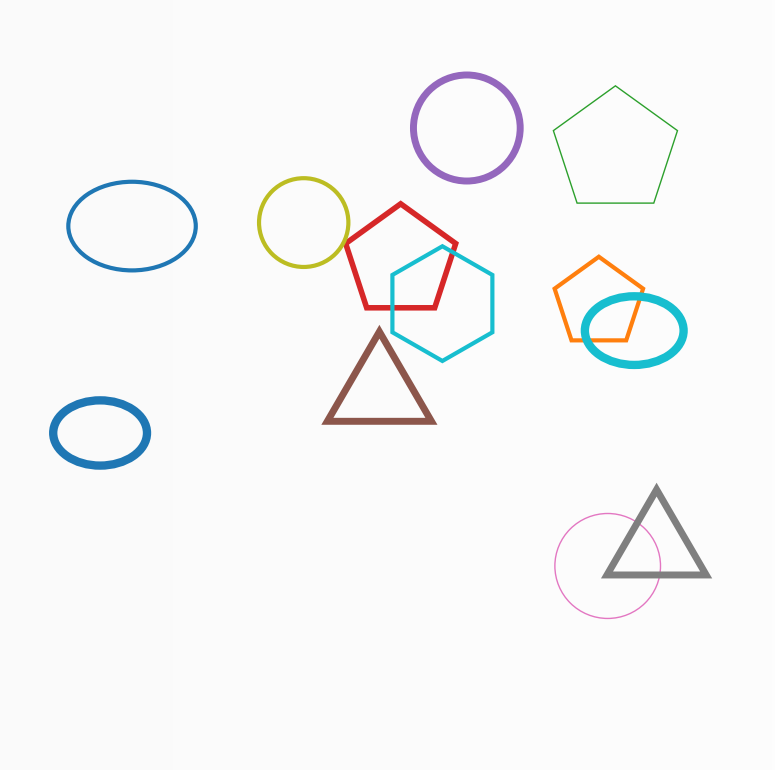[{"shape": "oval", "thickness": 3, "radius": 0.3, "center": [0.129, 0.438]}, {"shape": "oval", "thickness": 1.5, "radius": 0.41, "center": [0.17, 0.706]}, {"shape": "pentagon", "thickness": 1.5, "radius": 0.3, "center": [0.773, 0.607]}, {"shape": "pentagon", "thickness": 0.5, "radius": 0.42, "center": [0.794, 0.804]}, {"shape": "pentagon", "thickness": 2, "radius": 0.37, "center": [0.517, 0.661]}, {"shape": "circle", "thickness": 2.5, "radius": 0.34, "center": [0.602, 0.834]}, {"shape": "triangle", "thickness": 2.5, "radius": 0.39, "center": [0.49, 0.492]}, {"shape": "circle", "thickness": 0.5, "radius": 0.34, "center": [0.784, 0.265]}, {"shape": "triangle", "thickness": 2.5, "radius": 0.37, "center": [0.847, 0.29]}, {"shape": "circle", "thickness": 1.5, "radius": 0.29, "center": [0.392, 0.711]}, {"shape": "hexagon", "thickness": 1.5, "radius": 0.37, "center": [0.571, 0.606]}, {"shape": "oval", "thickness": 3, "radius": 0.32, "center": [0.818, 0.571]}]